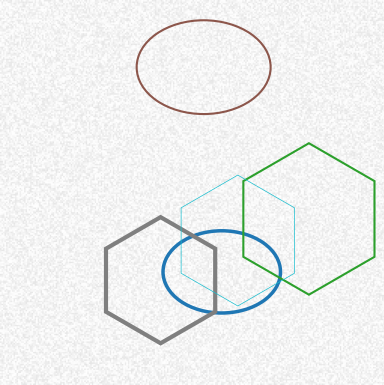[{"shape": "oval", "thickness": 2.5, "radius": 0.76, "center": [0.576, 0.294]}, {"shape": "hexagon", "thickness": 1.5, "radius": 0.98, "center": [0.802, 0.431]}, {"shape": "oval", "thickness": 1.5, "radius": 0.87, "center": [0.529, 0.826]}, {"shape": "hexagon", "thickness": 3, "radius": 0.82, "center": [0.417, 0.272]}, {"shape": "hexagon", "thickness": 0.5, "radius": 0.85, "center": [0.618, 0.375]}]